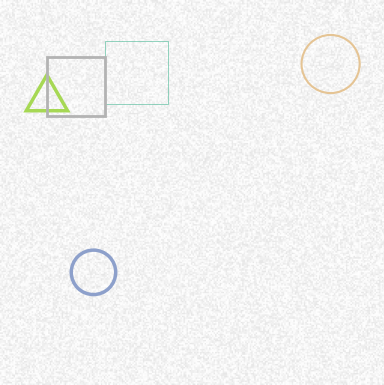[{"shape": "square", "thickness": 0.5, "radius": 0.41, "center": [0.355, 0.811]}, {"shape": "circle", "thickness": 2.5, "radius": 0.29, "center": [0.243, 0.293]}, {"shape": "triangle", "thickness": 2.5, "radius": 0.31, "center": [0.122, 0.743]}, {"shape": "circle", "thickness": 1.5, "radius": 0.38, "center": [0.859, 0.834]}, {"shape": "square", "thickness": 2, "radius": 0.38, "center": [0.197, 0.775]}]